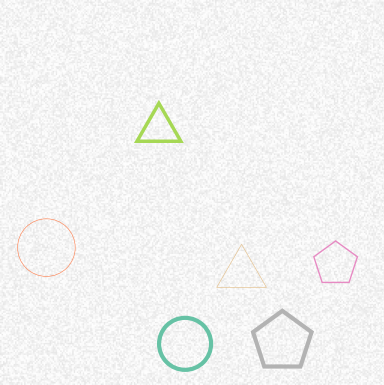[{"shape": "circle", "thickness": 3, "radius": 0.34, "center": [0.481, 0.107]}, {"shape": "circle", "thickness": 0.5, "radius": 0.37, "center": [0.121, 0.357]}, {"shape": "pentagon", "thickness": 1, "radius": 0.3, "center": [0.872, 0.315]}, {"shape": "triangle", "thickness": 2.5, "radius": 0.33, "center": [0.413, 0.666]}, {"shape": "triangle", "thickness": 0.5, "radius": 0.37, "center": [0.627, 0.291]}, {"shape": "pentagon", "thickness": 3, "radius": 0.4, "center": [0.733, 0.113]}]